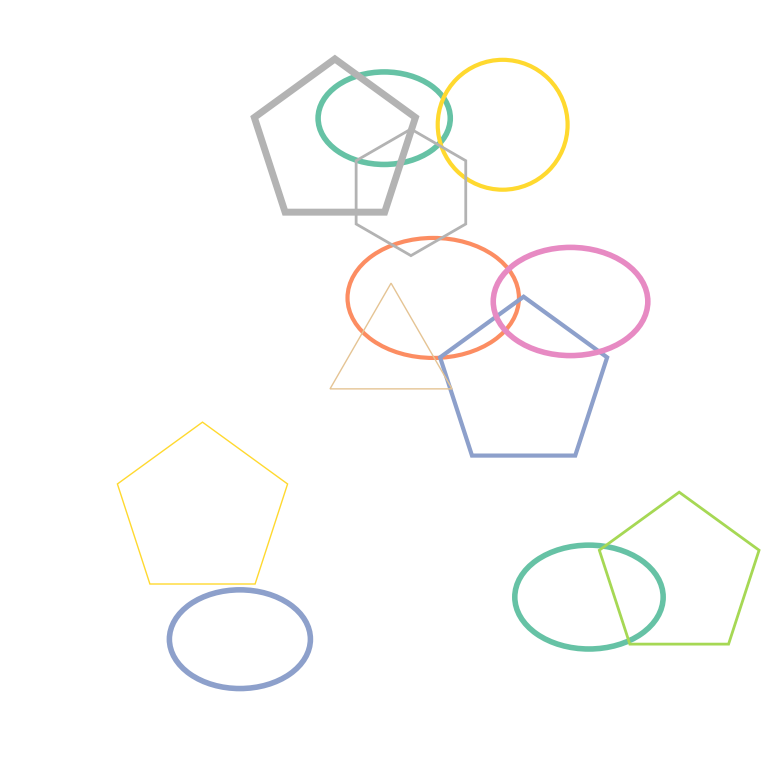[{"shape": "oval", "thickness": 2, "radius": 0.48, "center": [0.765, 0.225]}, {"shape": "oval", "thickness": 2, "radius": 0.43, "center": [0.499, 0.846]}, {"shape": "oval", "thickness": 1.5, "radius": 0.56, "center": [0.563, 0.613]}, {"shape": "oval", "thickness": 2, "radius": 0.46, "center": [0.312, 0.17]}, {"shape": "pentagon", "thickness": 1.5, "radius": 0.57, "center": [0.68, 0.501]}, {"shape": "oval", "thickness": 2, "radius": 0.5, "center": [0.741, 0.608]}, {"shape": "pentagon", "thickness": 1, "radius": 0.55, "center": [0.882, 0.252]}, {"shape": "circle", "thickness": 1.5, "radius": 0.42, "center": [0.653, 0.838]}, {"shape": "pentagon", "thickness": 0.5, "radius": 0.58, "center": [0.263, 0.336]}, {"shape": "triangle", "thickness": 0.5, "radius": 0.46, "center": [0.508, 0.541]}, {"shape": "pentagon", "thickness": 2.5, "radius": 0.55, "center": [0.435, 0.813]}, {"shape": "hexagon", "thickness": 1, "radius": 0.41, "center": [0.534, 0.75]}]